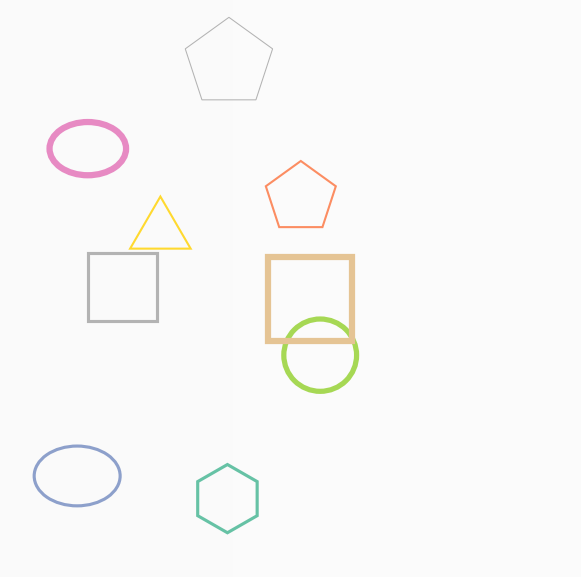[{"shape": "hexagon", "thickness": 1.5, "radius": 0.3, "center": [0.391, 0.136]}, {"shape": "pentagon", "thickness": 1, "radius": 0.32, "center": [0.518, 0.657]}, {"shape": "oval", "thickness": 1.5, "radius": 0.37, "center": [0.133, 0.175]}, {"shape": "oval", "thickness": 3, "radius": 0.33, "center": [0.151, 0.742]}, {"shape": "circle", "thickness": 2.5, "radius": 0.31, "center": [0.551, 0.384]}, {"shape": "triangle", "thickness": 1, "radius": 0.3, "center": [0.276, 0.599]}, {"shape": "square", "thickness": 3, "radius": 0.36, "center": [0.533, 0.481]}, {"shape": "pentagon", "thickness": 0.5, "radius": 0.39, "center": [0.394, 0.89]}, {"shape": "square", "thickness": 1.5, "radius": 0.29, "center": [0.211, 0.503]}]